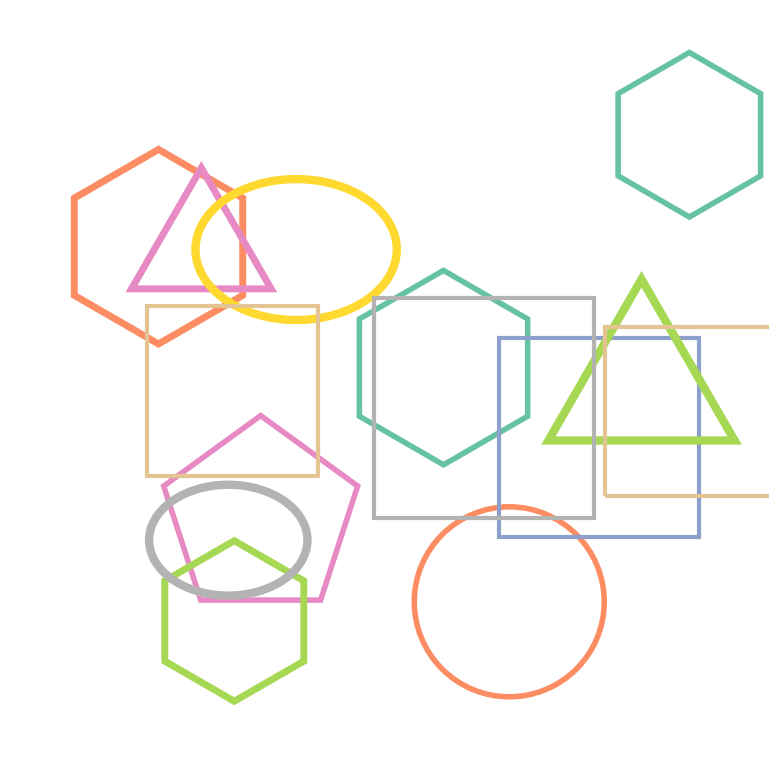[{"shape": "hexagon", "thickness": 2, "radius": 0.63, "center": [0.576, 0.523]}, {"shape": "hexagon", "thickness": 2, "radius": 0.53, "center": [0.895, 0.825]}, {"shape": "circle", "thickness": 2, "radius": 0.62, "center": [0.661, 0.218]}, {"shape": "hexagon", "thickness": 2.5, "radius": 0.63, "center": [0.206, 0.68]}, {"shape": "square", "thickness": 1.5, "radius": 0.65, "center": [0.778, 0.432]}, {"shape": "triangle", "thickness": 2.5, "radius": 0.52, "center": [0.261, 0.677]}, {"shape": "pentagon", "thickness": 2, "radius": 0.66, "center": [0.339, 0.328]}, {"shape": "triangle", "thickness": 3, "radius": 0.7, "center": [0.833, 0.498]}, {"shape": "hexagon", "thickness": 2.5, "radius": 0.52, "center": [0.304, 0.194]}, {"shape": "oval", "thickness": 3, "radius": 0.65, "center": [0.385, 0.676]}, {"shape": "square", "thickness": 1.5, "radius": 0.55, "center": [0.302, 0.493]}, {"shape": "square", "thickness": 1.5, "radius": 0.55, "center": [0.895, 0.465]}, {"shape": "oval", "thickness": 3, "radius": 0.51, "center": [0.296, 0.299]}, {"shape": "square", "thickness": 1.5, "radius": 0.72, "center": [0.628, 0.471]}]